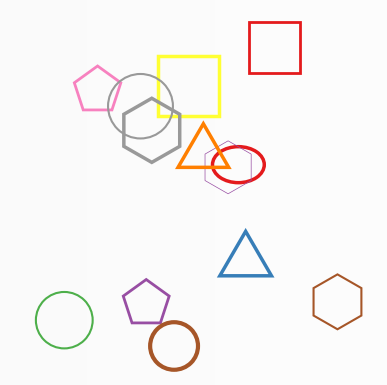[{"shape": "square", "thickness": 2, "radius": 0.33, "center": [0.709, 0.876]}, {"shape": "oval", "thickness": 2.5, "radius": 0.33, "center": [0.615, 0.572]}, {"shape": "triangle", "thickness": 2.5, "radius": 0.38, "center": [0.634, 0.322]}, {"shape": "circle", "thickness": 1.5, "radius": 0.37, "center": [0.166, 0.168]}, {"shape": "pentagon", "thickness": 2, "radius": 0.31, "center": [0.377, 0.212]}, {"shape": "hexagon", "thickness": 0.5, "radius": 0.34, "center": [0.589, 0.565]}, {"shape": "triangle", "thickness": 2.5, "radius": 0.38, "center": [0.525, 0.603]}, {"shape": "square", "thickness": 2.5, "radius": 0.39, "center": [0.487, 0.776]}, {"shape": "circle", "thickness": 3, "radius": 0.31, "center": [0.449, 0.101]}, {"shape": "hexagon", "thickness": 1.5, "radius": 0.36, "center": [0.871, 0.216]}, {"shape": "pentagon", "thickness": 2, "radius": 0.32, "center": [0.252, 0.766]}, {"shape": "hexagon", "thickness": 2.5, "radius": 0.42, "center": [0.392, 0.661]}, {"shape": "circle", "thickness": 1.5, "radius": 0.42, "center": [0.363, 0.724]}]